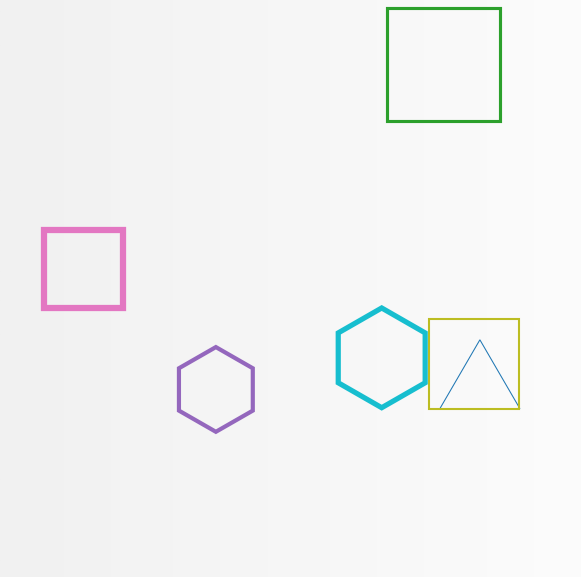[{"shape": "triangle", "thickness": 0.5, "radius": 0.4, "center": [0.826, 0.331]}, {"shape": "square", "thickness": 1.5, "radius": 0.49, "center": [0.763, 0.888]}, {"shape": "hexagon", "thickness": 2, "radius": 0.37, "center": [0.371, 0.325]}, {"shape": "square", "thickness": 3, "radius": 0.34, "center": [0.143, 0.534]}, {"shape": "square", "thickness": 1, "radius": 0.39, "center": [0.816, 0.369]}, {"shape": "hexagon", "thickness": 2.5, "radius": 0.43, "center": [0.657, 0.379]}]